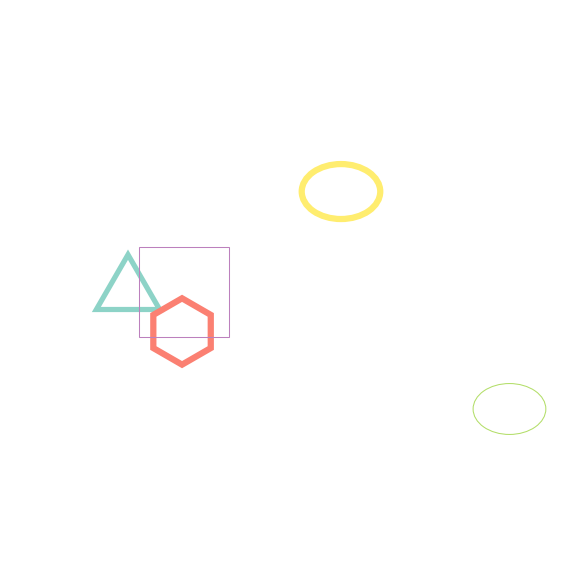[{"shape": "triangle", "thickness": 2.5, "radius": 0.32, "center": [0.222, 0.495]}, {"shape": "hexagon", "thickness": 3, "radius": 0.29, "center": [0.315, 0.425]}, {"shape": "oval", "thickness": 0.5, "radius": 0.31, "center": [0.882, 0.291]}, {"shape": "square", "thickness": 0.5, "radius": 0.39, "center": [0.319, 0.493]}, {"shape": "oval", "thickness": 3, "radius": 0.34, "center": [0.59, 0.667]}]